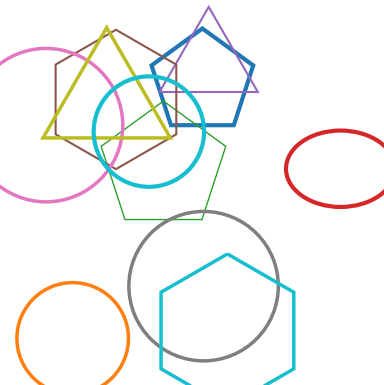[{"shape": "pentagon", "thickness": 3, "radius": 0.69, "center": [0.526, 0.787]}, {"shape": "circle", "thickness": 2.5, "radius": 0.72, "center": [0.189, 0.121]}, {"shape": "pentagon", "thickness": 1, "radius": 0.85, "center": [0.425, 0.567]}, {"shape": "oval", "thickness": 3, "radius": 0.71, "center": [0.885, 0.562]}, {"shape": "triangle", "thickness": 1.5, "radius": 0.74, "center": [0.542, 0.835]}, {"shape": "hexagon", "thickness": 1.5, "radius": 0.9, "center": [0.301, 0.742]}, {"shape": "circle", "thickness": 2.5, "radius": 1.0, "center": [0.12, 0.675]}, {"shape": "circle", "thickness": 2.5, "radius": 0.97, "center": [0.529, 0.257]}, {"shape": "triangle", "thickness": 2.5, "radius": 0.95, "center": [0.277, 0.737]}, {"shape": "hexagon", "thickness": 2.5, "radius": 1.0, "center": [0.591, 0.141]}, {"shape": "circle", "thickness": 3, "radius": 0.72, "center": [0.387, 0.658]}]